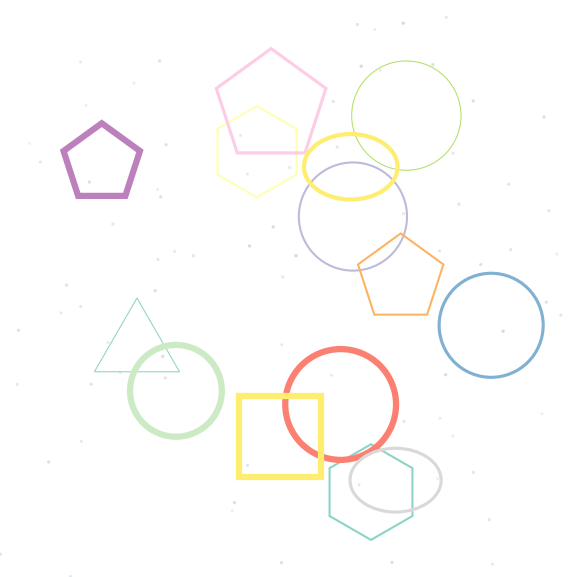[{"shape": "triangle", "thickness": 0.5, "radius": 0.43, "center": [0.237, 0.398]}, {"shape": "hexagon", "thickness": 1, "radius": 0.41, "center": [0.642, 0.147]}, {"shape": "hexagon", "thickness": 1, "radius": 0.4, "center": [0.445, 0.736]}, {"shape": "circle", "thickness": 1, "radius": 0.47, "center": [0.611, 0.624]}, {"shape": "circle", "thickness": 3, "radius": 0.48, "center": [0.59, 0.299]}, {"shape": "circle", "thickness": 1.5, "radius": 0.45, "center": [0.85, 0.436]}, {"shape": "pentagon", "thickness": 1, "radius": 0.39, "center": [0.694, 0.517]}, {"shape": "circle", "thickness": 0.5, "radius": 0.47, "center": [0.704, 0.799]}, {"shape": "pentagon", "thickness": 1.5, "radius": 0.5, "center": [0.47, 0.815]}, {"shape": "oval", "thickness": 1.5, "radius": 0.39, "center": [0.685, 0.168]}, {"shape": "pentagon", "thickness": 3, "radius": 0.35, "center": [0.176, 0.716]}, {"shape": "circle", "thickness": 3, "radius": 0.4, "center": [0.305, 0.322]}, {"shape": "square", "thickness": 3, "radius": 0.35, "center": [0.485, 0.244]}, {"shape": "oval", "thickness": 2, "radius": 0.41, "center": [0.607, 0.71]}]